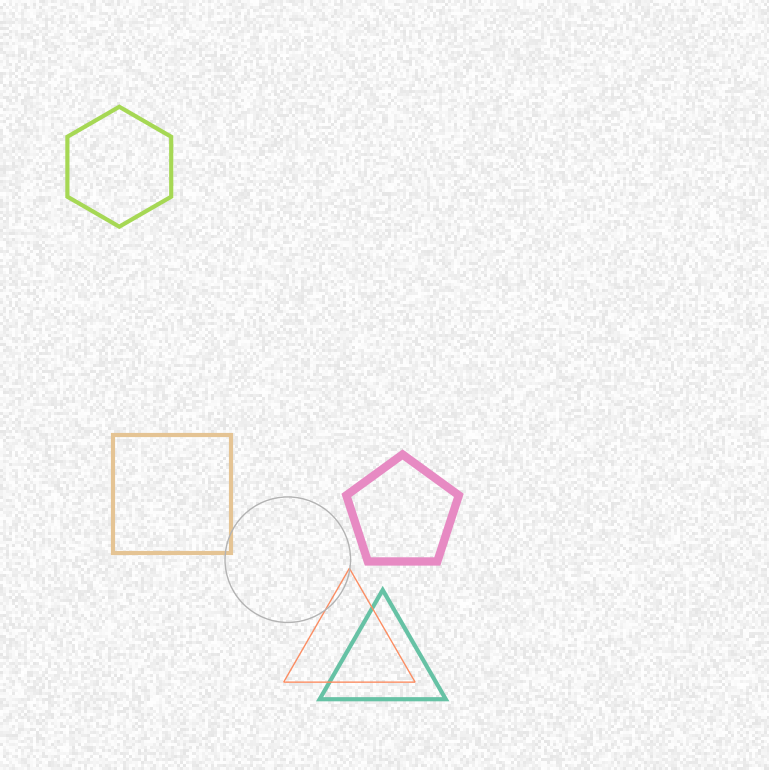[{"shape": "triangle", "thickness": 1.5, "radius": 0.47, "center": [0.497, 0.139]}, {"shape": "triangle", "thickness": 0.5, "radius": 0.49, "center": [0.454, 0.163]}, {"shape": "pentagon", "thickness": 3, "radius": 0.38, "center": [0.523, 0.333]}, {"shape": "hexagon", "thickness": 1.5, "radius": 0.39, "center": [0.155, 0.783]}, {"shape": "square", "thickness": 1.5, "radius": 0.38, "center": [0.223, 0.358]}, {"shape": "circle", "thickness": 0.5, "radius": 0.41, "center": [0.374, 0.273]}]